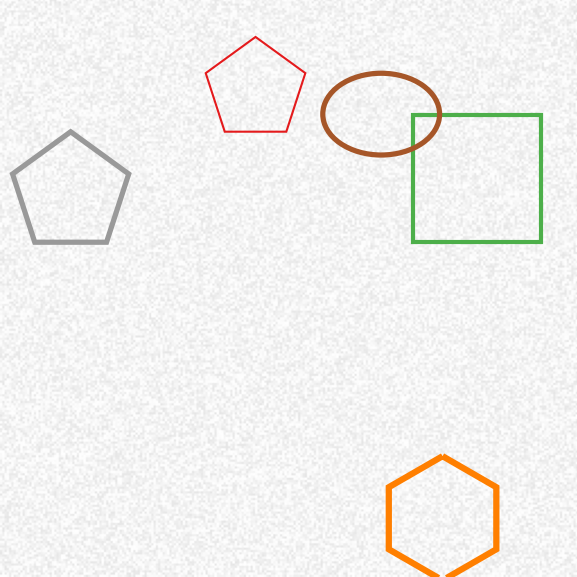[{"shape": "pentagon", "thickness": 1, "radius": 0.45, "center": [0.442, 0.844]}, {"shape": "square", "thickness": 2, "radius": 0.55, "center": [0.826, 0.69]}, {"shape": "hexagon", "thickness": 3, "radius": 0.54, "center": [0.766, 0.102]}, {"shape": "oval", "thickness": 2.5, "radius": 0.51, "center": [0.66, 0.801]}, {"shape": "pentagon", "thickness": 2.5, "radius": 0.53, "center": [0.122, 0.665]}]